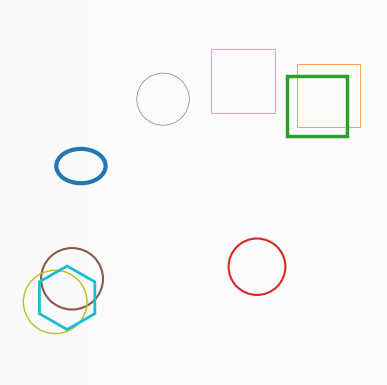[{"shape": "oval", "thickness": 3, "radius": 0.32, "center": [0.209, 0.569]}, {"shape": "square", "thickness": 0.5, "radius": 0.41, "center": [0.847, 0.751]}, {"shape": "square", "thickness": 2.5, "radius": 0.39, "center": [0.819, 0.725]}, {"shape": "circle", "thickness": 1.5, "radius": 0.37, "center": [0.663, 0.307]}, {"shape": "circle", "thickness": 1.5, "radius": 0.4, "center": [0.186, 0.276]}, {"shape": "square", "thickness": 0.5, "radius": 0.41, "center": [0.627, 0.79]}, {"shape": "circle", "thickness": 0.5, "radius": 0.34, "center": [0.421, 0.742]}, {"shape": "circle", "thickness": 1, "radius": 0.41, "center": [0.142, 0.216]}, {"shape": "hexagon", "thickness": 2, "radius": 0.41, "center": [0.173, 0.227]}]